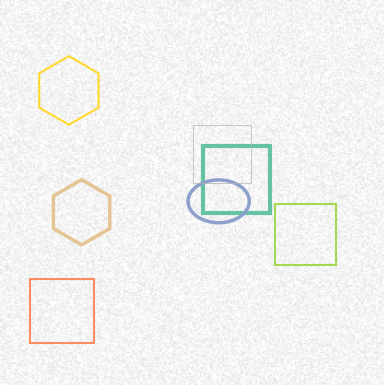[{"shape": "square", "thickness": 3, "radius": 0.43, "center": [0.614, 0.533]}, {"shape": "square", "thickness": 1.5, "radius": 0.42, "center": [0.16, 0.193]}, {"shape": "oval", "thickness": 2.5, "radius": 0.4, "center": [0.568, 0.477]}, {"shape": "square", "thickness": 1.5, "radius": 0.4, "center": [0.794, 0.391]}, {"shape": "hexagon", "thickness": 1.5, "radius": 0.45, "center": [0.179, 0.765]}, {"shape": "hexagon", "thickness": 2.5, "radius": 0.42, "center": [0.212, 0.449]}, {"shape": "square", "thickness": 0.5, "radius": 0.38, "center": [0.577, 0.6]}]